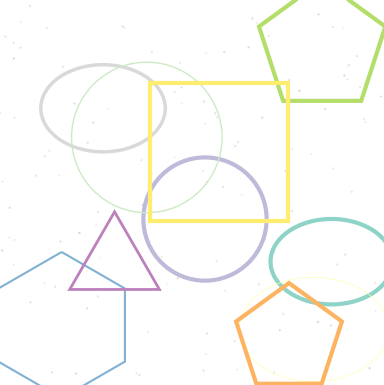[{"shape": "oval", "thickness": 3, "radius": 0.79, "center": [0.861, 0.32]}, {"shape": "oval", "thickness": 0.5, "radius": 0.97, "center": [0.815, 0.145]}, {"shape": "circle", "thickness": 3, "radius": 0.8, "center": [0.532, 0.431]}, {"shape": "hexagon", "thickness": 1.5, "radius": 0.95, "center": [0.16, 0.156]}, {"shape": "pentagon", "thickness": 3, "radius": 0.72, "center": [0.751, 0.12]}, {"shape": "pentagon", "thickness": 3, "radius": 0.86, "center": [0.837, 0.878]}, {"shape": "oval", "thickness": 2.5, "radius": 0.81, "center": [0.268, 0.719]}, {"shape": "triangle", "thickness": 2, "radius": 0.67, "center": [0.298, 0.315]}, {"shape": "circle", "thickness": 1, "radius": 0.98, "center": [0.381, 0.643]}, {"shape": "square", "thickness": 3, "radius": 0.89, "center": [0.569, 0.604]}]